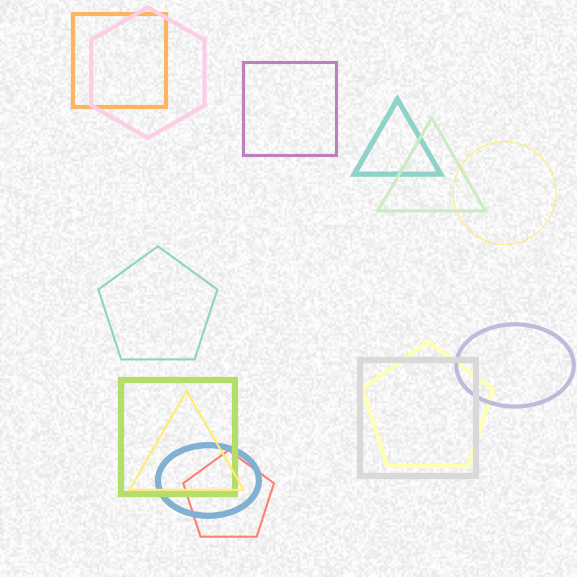[{"shape": "pentagon", "thickness": 1, "radius": 0.54, "center": [0.273, 0.464]}, {"shape": "triangle", "thickness": 2.5, "radius": 0.43, "center": [0.688, 0.741]}, {"shape": "pentagon", "thickness": 2, "radius": 0.59, "center": [0.741, 0.288]}, {"shape": "oval", "thickness": 2, "radius": 0.51, "center": [0.892, 0.366]}, {"shape": "pentagon", "thickness": 1, "radius": 0.41, "center": [0.396, 0.137]}, {"shape": "oval", "thickness": 3, "radius": 0.44, "center": [0.361, 0.167]}, {"shape": "square", "thickness": 2, "radius": 0.4, "center": [0.207, 0.894]}, {"shape": "square", "thickness": 3, "radius": 0.49, "center": [0.308, 0.243]}, {"shape": "hexagon", "thickness": 2, "radius": 0.57, "center": [0.256, 0.873]}, {"shape": "square", "thickness": 3, "radius": 0.5, "center": [0.724, 0.276]}, {"shape": "square", "thickness": 1.5, "radius": 0.4, "center": [0.501, 0.812]}, {"shape": "triangle", "thickness": 1.5, "radius": 0.54, "center": [0.748, 0.688]}, {"shape": "circle", "thickness": 0.5, "radius": 0.44, "center": [0.874, 0.665]}, {"shape": "triangle", "thickness": 1, "radius": 0.57, "center": [0.323, 0.208]}]